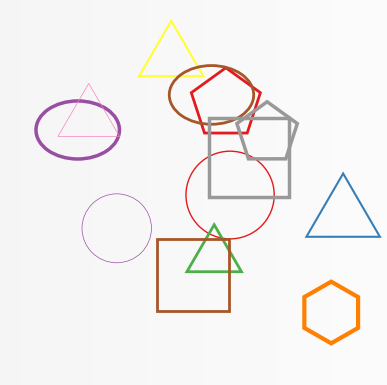[{"shape": "circle", "thickness": 1, "radius": 0.57, "center": [0.594, 0.493]}, {"shape": "pentagon", "thickness": 2, "radius": 0.47, "center": [0.583, 0.73]}, {"shape": "triangle", "thickness": 1.5, "radius": 0.55, "center": [0.886, 0.44]}, {"shape": "triangle", "thickness": 2, "radius": 0.41, "center": [0.553, 0.335]}, {"shape": "circle", "thickness": 0.5, "radius": 0.45, "center": [0.301, 0.407]}, {"shape": "oval", "thickness": 2.5, "radius": 0.54, "center": [0.201, 0.662]}, {"shape": "hexagon", "thickness": 3, "radius": 0.4, "center": [0.855, 0.188]}, {"shape": "triangle", "thickness": 1.5, "radius": 0.48, "center": [0.442, 0.85]}, {"shape": "oval", "thickness": 2, "radius": 0.54, "center": [0.546, 0.753]}, {"shape": "square", "thickness": 2, "radius": 0.46, "center": [0.499, 0.286]}, {"shape": "triangle", "thickness": 0.5, "radius": 0.46, "center": [0.229, 0.691]}, {"shape": "pentagon", "thickness": 2.5, "radius": 0.41, "center": [0.689, 0.654]}, {"shape": "square", "thickness": 2.5, "radius": 0.52, "center": [0.643, 0.591]}]